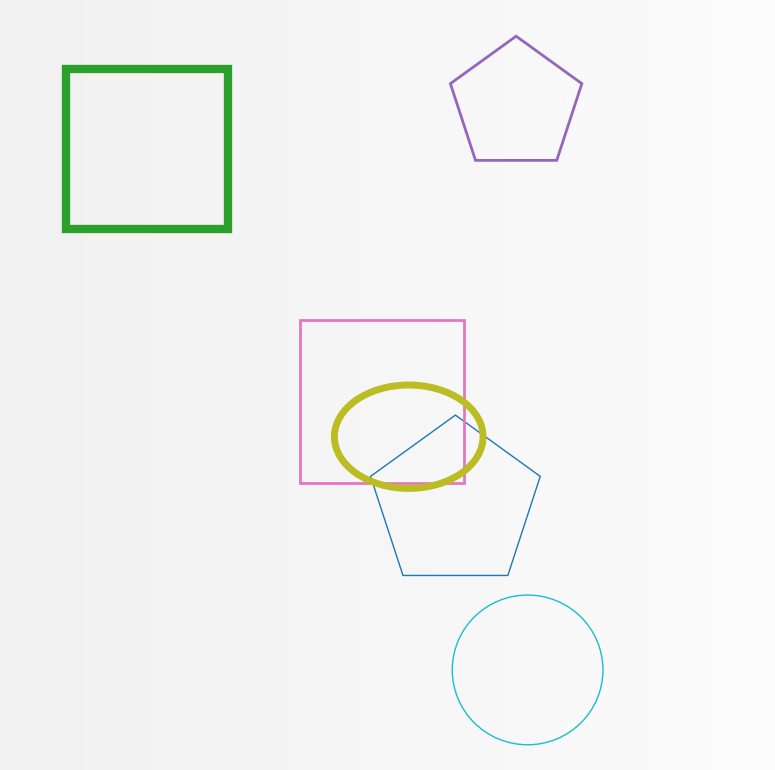[{"shape": "pentagon", "thickness": 0.5, "radius": 0.58, "center": [0.588, 0.346]}, {"shape": "square", "thickness": 3, "radius": 0.52, "center": [0.19, 0.807]}, {"shape": "pentagon", "thickness": 1, "radius": 0.45, "center": [0.666, 0.864]}, {"shape": "square", "thickness": 1, "radius": 0.53, "center": [0.493, 0.479]}, {"shape": "oval", "thickness": 2.5, "radius": 0.48, "center": [0.527, 0.433]}, {"shape": "circle", "thickness": 0.5, "radius": 0.49, "center": [0.681, 0.13]}]